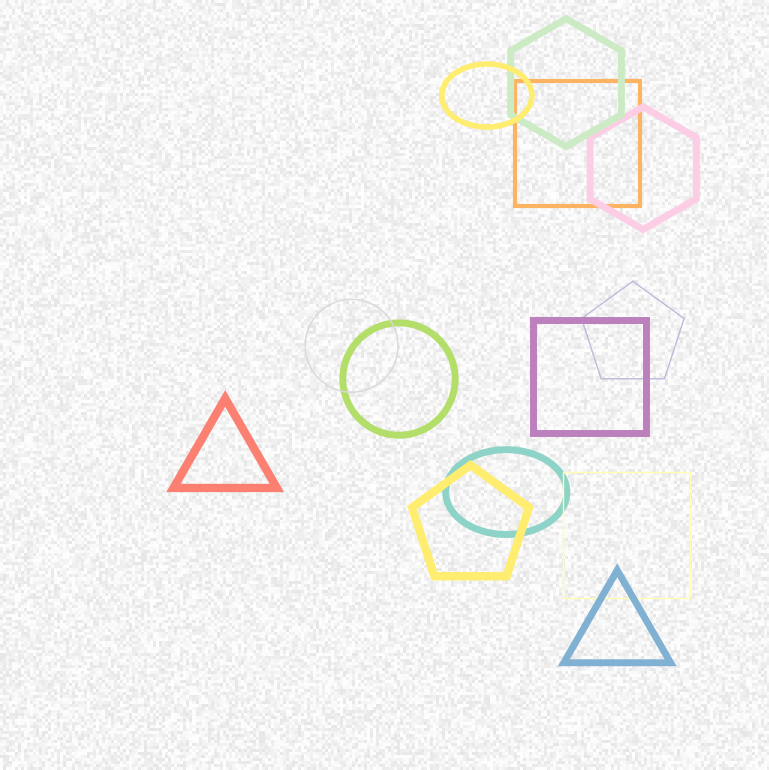[{"shape": "oval", "thickness": 2.5, "radius": 0.39, "center": [0.657, 0.361]}, {"shape": "square", "thickness": 0.5, "radius": 0.41, "center": [0.813, 0.305]}, {"shape": "pentagon", "thickness": 0.5, "radius": 0.35, "center": [0.822, 0.565]}, {"shape": "triangle", "thickness": 3, "radius": 0.39, "center": [0.292, 0.405]}, {"shape": "triangle", "thickness": 2.5, "radius": 0.4, "center": [0.802, 0.179]}, {"shape": "square", "thickness": 1.5, "radius": 0.41, "center": [0.75, 0.813]}, {"shape": "circle", "thickness": 2.5, "radius": 0.36, "center": [0.518, 0.508]}, {"shape": "hexagon", "thickness": 2.5, "radius": 0.4, "center": [0.835, 0.782]}, {"shape": "circle", "thickness": 0.5, "radius": 0.3, "center": [0.457, 0.551]}, {"shape": "square", "thickness": 2.5, "radius": 0.37, "center": [0.766, 0.511]}, {"shape": "hexagon", "thickness": 2.5, "radius": 0.42, "center": [0.735, 0.893]}, {"shape": "oval", "thickness": 2, "radius": 0.29, "center": [0.632, 0.876]}, {"shape": "pentagon", "thickness": 3, "radius": 0.4, "center": [0.611, 0.316]}]